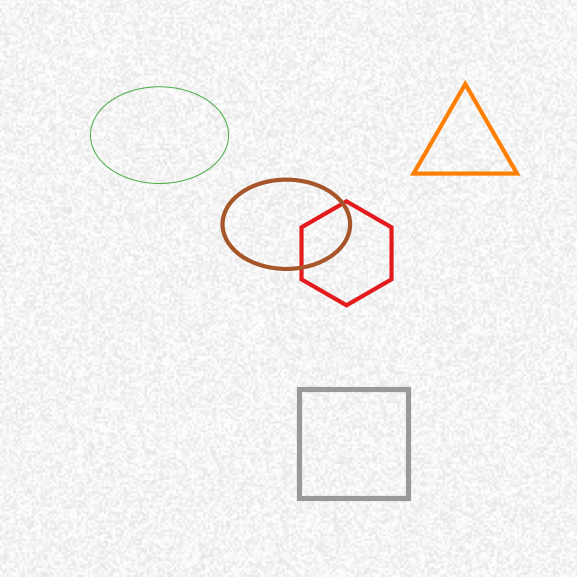[{"shape": "hexagon", "thickness": 2, "radius": 0.45, "center": [0.6, 0.56]}, {"shape": "oval", "thickness": 0.5, "radius": 0.6, "center": [0.276, 0.765]}, {"shape": "triangle", "thickness": 2, "radius": 0.52, "center": [0.806, 0.75]}, {"shape": "oval", "thickness": 2, "radius": 0.55, "center": [0.496, 0.611]}, {"shape": "square", "thickness": 2.5, "radius": 0.47, "center": [0.612, 0.23]}]